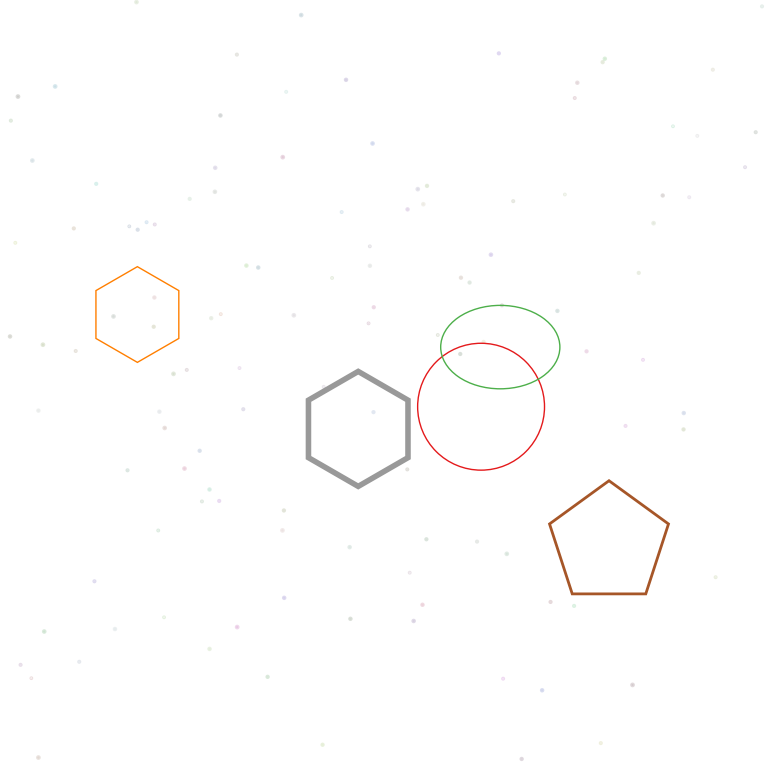[{"shape": "circle", "thickness": 0.5, "radius": 0.41, "center": [0.625, 0.472]}, {"shape": "oval", "thickness": 0.5, "radius": 0.39, "center": [0.65, 0.549]}, {"shape": "hexagon", "thickness": 0.5, "radius": 0.31, "center": [0.178, 0.592]}, {"shape": "pentagon", "thickness": 1, "radius": 0.41, "center": [0.791, 0.294]}, {"shape": "hexagon", "thickness": 2, "radius": 0.37, "center": [0.465, 0.443]}]